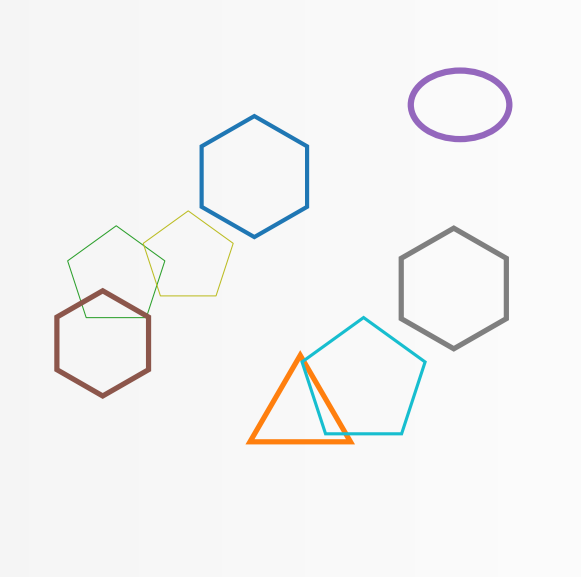[{"shape": "hexagon", "thickness": 2, "radius": 0.52, "center": [0.438, 0.693]}, {"shape": "triangle", "thickness": 2.5, "radius": 0.5, "center": [0.517, 0.284]}, {"shape": "pentagon", "thickness": 0.5, "radius": 0.44, "center": [0.2, 0.52]}, {"shape": "oval", "thickness": 3, "radius": 0.42, "center": [0.792, 0.818]}, {"shape": "hexagon", "thickness": 2.5, "radius": 0.46, "center": [0.177, 0.405]}, {"shape": "hexagon", "thickness": 2.5, "radius": 0.52, "center": [0.781, 0.5]}, {"shape": "pentagon", "thickness": 0.5, "radius": 0.41, "center": [0.324, 0.553]}, {"shape": "pentagon", "thickness": 1.5, "radius": 0.56, "center": [0.626, 0.338]}]